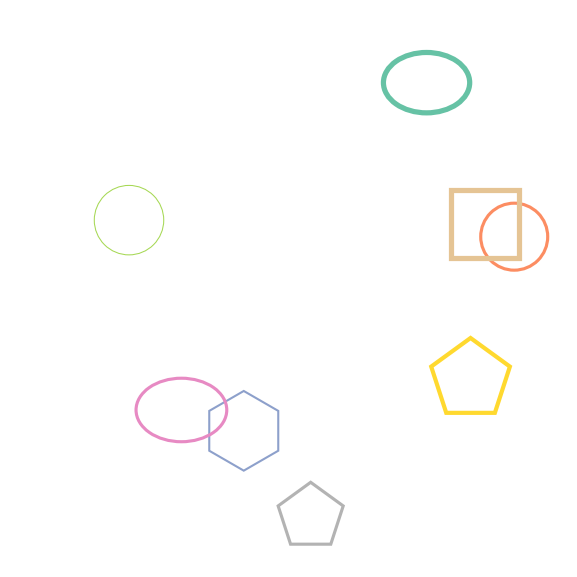[{"shape": "oval", "thickness": 2.5, "radius": 0.37, "center": [0.739, 0.856]}, {"shape": "circle", "thickness": 1.5, "radius": 0.29, "center": [0.89, 0.589]}, {"shape": "hexagon", "thickness": 1, "radius": 0.34, "center": [0.422, 0.253]}, {"shape": "oval", "thickness": 1.5, "radius": 0.39, "center": [0.314, 0.289]}, {"shape": "circle", "thickness": 0.5, "radius": 0.3, "center": [0.223, 0.618]}, {"shape": "pentagon", "thickness": 2, "radius": 0.36, "center": [0.815, 0.342]}, {"shape": "square", "thickness": 2.5, "radius": 0.29, "center": [0.84, 0.611]}, {"shape": "pentagon", "thickness": 1.5, "radius": 0.3, "center": [0.538, 0.105]}]